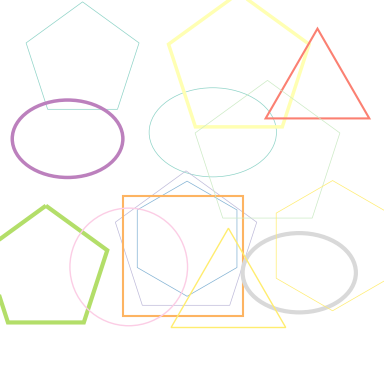[{"shape": "oval", "thickness": 0.5, "radius": 0.83, "center": [0.553, 0.656]}, {"shape": "pentagon", "thickness": 0.5, "radius": 0.77, "center": [0.214, 0.841]}, {"shape": "pentagon", "thickness": 2.5, "radius": 0.96, "center": [0.62, 0.826]}, {"shape": "pentagon", "thickness": 0.5, "radius": 0.97, "center": [0.483, 0.363]}, {"shape": "triangle", "thickness": 1.5, "radius": 0.78, "center": [0.825, 0.77]}, {"shape": "hexagon", "thickness": 0.5, "radius": 0.75, "center": [0.486, 0.38]}, {"shape": "square", "thickness": 1.5, "radius": 0.78, "center": [0.475, 0.335]}, {"shape": "pentagon", "thickness": 3, "radius": 0.84, "center": [0.119, 0.298]}, {"shape": "circle", "thickness": 1, "radius": 0.76, "center": [0.334, 0.307]}, {"shape": "oval", "thickness": 3, "radius": 0.74, "center": [0.777, 0.292]}, {"shape": "oval", "thickness": 2.5, "radius": 0.72, "center": [0.175, 0.64]}, {"shape": "pentagon", "thickness": 0.5, "radius": 0.99, "center": [0.695, 0.594]}, {"shape": "triangle", "thickness": 1, "radius": 0.86, "center": [0.593, 0.235]}, {"shape": "hexagon", "thickness": 0.5, "radius": 0.85, "center": [0.864, 0.362]}]